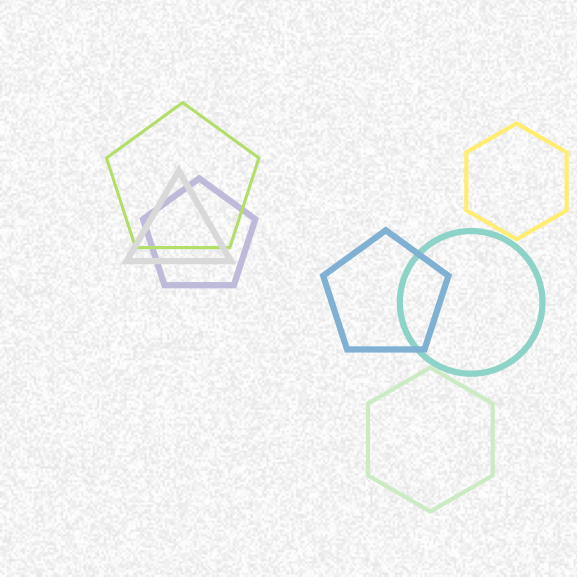[{"shape": "circle", "thickness": 3, "radius": 0.62, "center": [0.816, 0.476]}, {"shape": "pentagon", "thickness": 3, "radius": 0.51, "center": [0.345, 0.588]}, {"shape": "pentagon", "thickness": 3, "radius": 0.57, "center": [0.668, 0.486]}, {"shape": "pentagon", "thickness": 1.5, "radius": 0.69, "center": [0.316, 0.683]}, {"shape": "triangle", "thickness": 3, "radius": 0.52, "center": [0.31, 0.599]}, {"shape": "hexagon", "thickness": 2, "radius": 0.62, "center": [0.745, 0.238]}, {"shape": "hexagon", "thickness": 2, "radius": 0.5, "center": [0.894, 0.685]}]